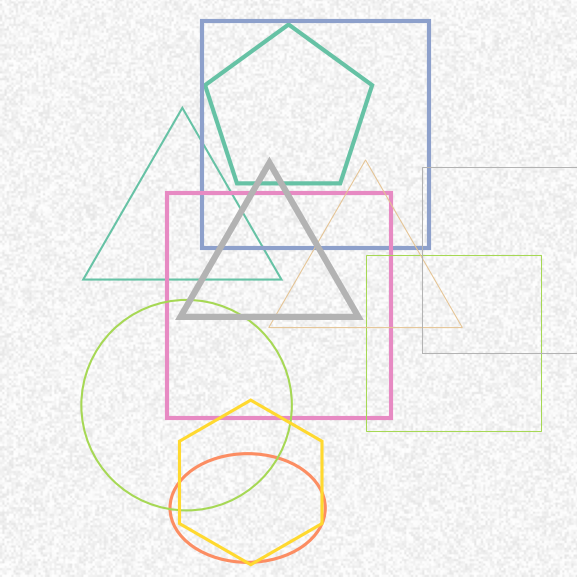[{"shape": "pentagon", "thickness": 2, "radius": 0.76, "center": [0.5, 0.805]}, {"shape": "triangle", "thickness": 1, "radius": 0.99, "center": [0.316, 0.614]}, {"shape": "oval", "thickness": 1.5, "radius": 0.67, "center": [0.429, 0.119]}, {"shape": "square", "thickness": 2, "radius": 0.98, "center": [0.547, 0.766]}, {"shape": "square", "thickness": 2, "radius": 0.97, "center": [0.483, 0.47]}, {"shape": "circle", "thickness": 1, "radius": 0.91, "center": [0.323, 0.298]}, {"shape": "square", "thickness": 0.5, "radius": 0.76, "center": [0.786, 0.405]}, {"shape": "hexagon", "thickness": 1.5, "radius": 0.71, "center": [0.434, 0.164]}, {"shape": "triangle", "thickness": 0.5, "radius": 0.97, "center": [0.633, 0.529]}, {"shape": "square", "thickness": 0.5, "radius": 0.8, "center": [0.891, 0.549]}, {"shape": "triangle", "thickness": 3, "radius": 0.89, "center": [0.467, 0.539]}]